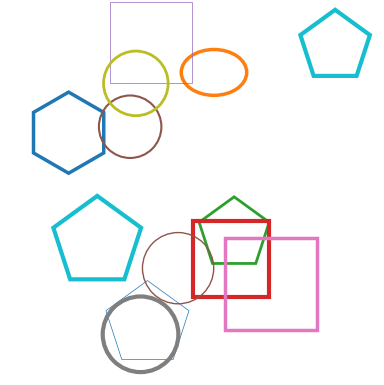[{"shape": "pentagon", "thickness": 0.5, "radius": 0.57, "center": [0.383, 0.158]}, {"shape": "hexagon", "thickness": 2.5, "radius": 0.53, "center": [0.178, 0.655]}, {"shape": "oval", "thickness": 2.5, "radius": 0.43, "center": [0.556, 0.812]}, {"shape": "pentagon", "thickness": 2, "radius": 0.48, "center": [0.608, 0.393]}, {"shape": "square", "thickness": 3, "radius": 0.5, "center": [0.601, 0.327]}, {"shape": "square", "thickness": 0.5, "radius": 0.53, "center": [0.392, 0.89]}, {"shape": "circle", "thickness": 1.5, "radius": 0.41, "center": [0.338, 0.671]}, {"shape": "circle", "thickness": 1, "radius": 0.46, "center": [0.463, 0.303]}, {"shape": "square", "thickness": 2.5, "radius": 0.6, "center": [0.704, 0.263]}, {"shape": "circle", "thickness": 3, "radius": 0.49, "center": [0.365, 0.132]}, {"shape": "circle", "thickness": 2, "radius": 0.42, "center": [0.353, 0.783]}, {"shape": "pentagon", "thickness": 3, "radius": 0.6, "center": [0.253, 0.371]}, {"shape": "pentagon", "thickness": 3, "radius": 0.47, "center": [0.87, 0.88]}]